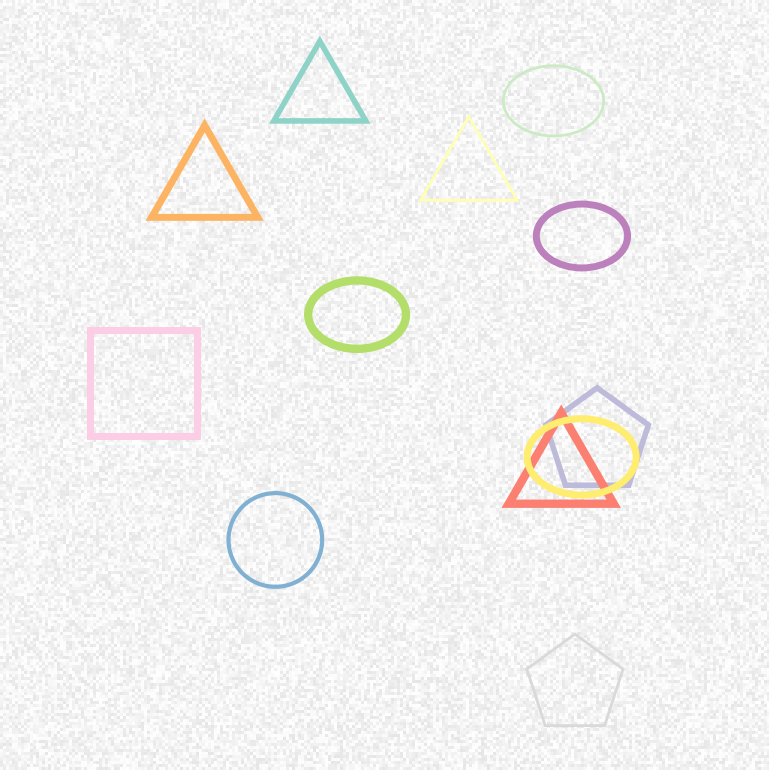[{"shape": "triangle", "thickness": 2, "radius": 0.35, "center": [0.415, 0.877]}, {"shape": "triangle", "thickness": 1, "radius": 0.36, "center": [0.609, 0.776]}, {"shape": "pentagon", "thickness": 2, "radius": 0.35, "center": [0.775, 0.426]}, {"shape": "triangle", "thickness": 3, "radius": 0.39, "center": [0.729, 0.385]}, {"shape": "circle", "thickness": 1.5, "radius": 0.3, "center": [0.358, 0.299]}, {"shape": "triangle", "thickness": 2.5, "radius": 0.4, "center": [0.266, 0.758]}, {"shape": "oval", "thickness": 3, "radius": 0.32, "center": [0.464, 0.591]}, {"shape": "square", "thickness": 2.5, "radius": 0.35, "center": [0.186, 0.503]}, {"shape": "pentagon", "thickness": 1, "radius": 0.33, "center": [0.747, 0.111]}, {"shape": "oval", "thickness": 2.5, "radius": 0.3, "center": [0.756, 0.694]}, {"shape": "oval", "thickness": 1, "radius": 0.33, "center": [0.719, 0.869]}, {"shape": "oval", "thickness": 2.5, "radius": 0.35, "center": [0.755, 0.407]}]